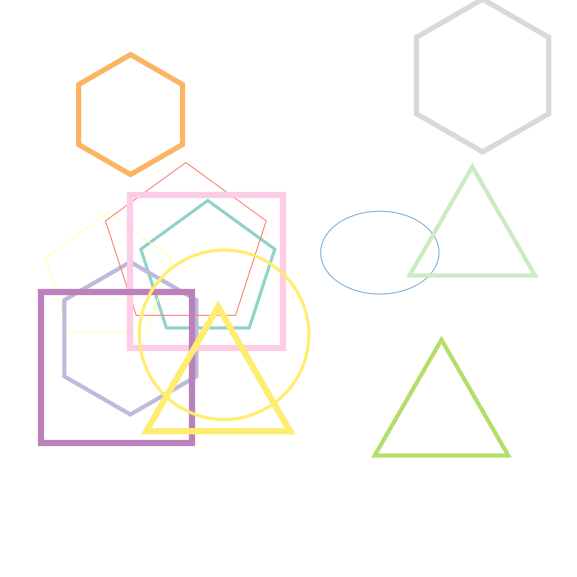[{"shape": "pentagon", "thickness": 1.5, "radius": 0.61, "center": [0.36, 0.53]}, {"shape": "pentagon", "thickness": 0.5, "radius": 0.57, "center": [0.187, 0.517]}, {"shape": "hexagon", "thickness": 2, "radius": 0.66, "center": [0.226, 0.413]}, {"shape": "pentagon", "thickness": 0.5, "radius": 0.73, "center": [0.322, 0.571]}, {"shape": "oval", "thickness": 0.5, "radius": 0.51, "center": [0.658, 0.562]}, {"shape": "hexagon", "thickness": 2.5, "radius": 0.52, "center": [0.226, 0.801]}, {"shape": "triangle", "thickness": 2, "radius": 0.67, "center": [0.764, 0.277]}, {"shape": "square", "thickness": 3, "radius": 0.66, "center": [0.358, 0.529]}, {"shape": "hexagon", "thickness": 2.5, "radius": 0.66, "center": [0.836, 0.868]}, {"shape": "square", "thickness": 3, "radius": 0.66, "center": [0.202, 0.363]}, {"shape": "triangle", "thickness": 2, "radius": 0.63, "center": [0.818, 0.585]}, {"shape": "triangle", "thickness": 3, "radius": 0.72, "center": [0.378, 0.324]}, {"shape": "circle", "thickness": 1.5, "radius": 0.73, "center": [0.388, 0.419]}]